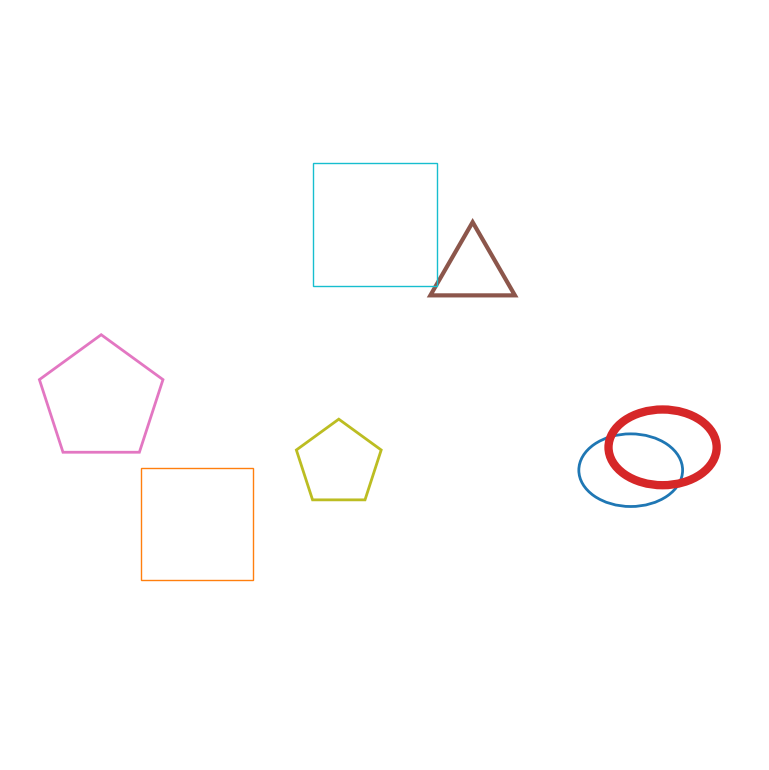[{"shape": "oval", "thickness": 1, "radius": 0.34, "center": [0.819, 0.389]}, {"shape": "square", "thickness": 0.5, "radius": 0.36, "center": [0.256, 0.32]}, {"shape": "oval", "thickness": 3, "radius": 0.35, "center": [0.861, 0.419]}, {"shape": "triangle", "thickness": 1.5, "radius": 0.32, "center": [0.614, 0.648]}, {"shape": "pentagon", "thickness": 1, "radius": 0.42, "center": [0.131, 0.481]}, {"shape": "pentagon", "thickness": 1, "radius": 0.29, "center": [0.44, 0.398]}, {"shape": "square", "thickness": 0.5, "radius": 0.4, "center": [0.487, 0.708]}]